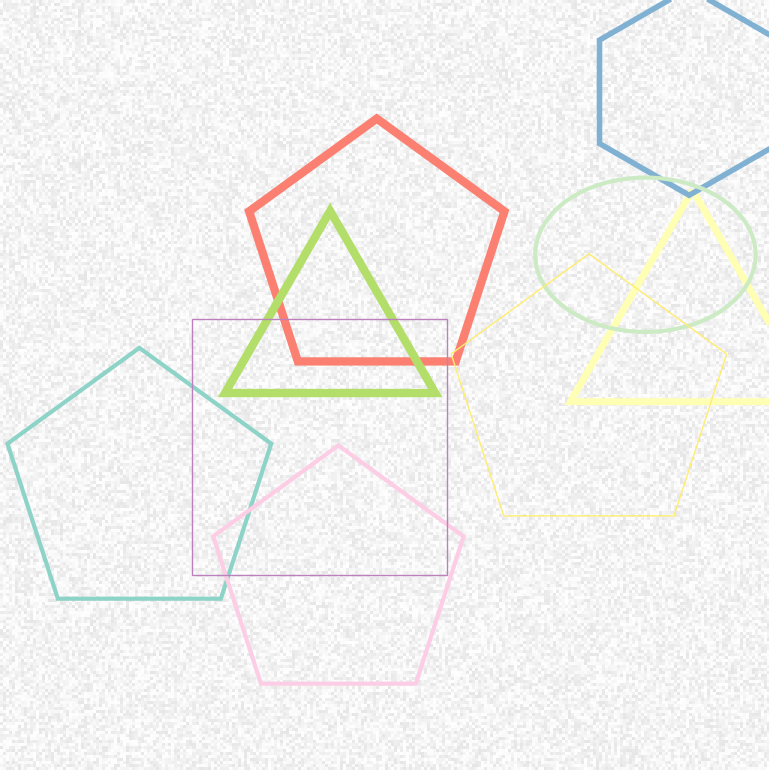[{"shape": "pentagon", "thickness": 1.5, "radius": 0.9, "center": [0.181, 0.368]}, {"shape": "triangle", "thickness": 2.5, "radius": 0.92, "center": [0.899, 0.57]}, {"shape": "pentagon", "thickness": 3, "radius": 0.87, "center": [0.489, 0.672]}, {"shape": "hexagon", "thickness": 2, "radius": 0.67, "center": [0.895, 0.881]}, {"shape": "triangle", "thickness": 3, "radius": 0.79, "center": [0.429, 0.568]}, {"shape": "pentagon", "thickness": 1.5, "radius": 0.86, "center": [0.439, 0.25]}, {"shape": "square", "thickness": 0.5, "radius": 0.83, "center": [0.415, 0.42]}, {"shape": "oval", "thickness": 1.5, "radius": 0.72, "center": [0.838, 0.669]}, {"shape": "pentagon", "thickness": 0.5, "radius": 0.94, "center": [0.765, 0.482]}]